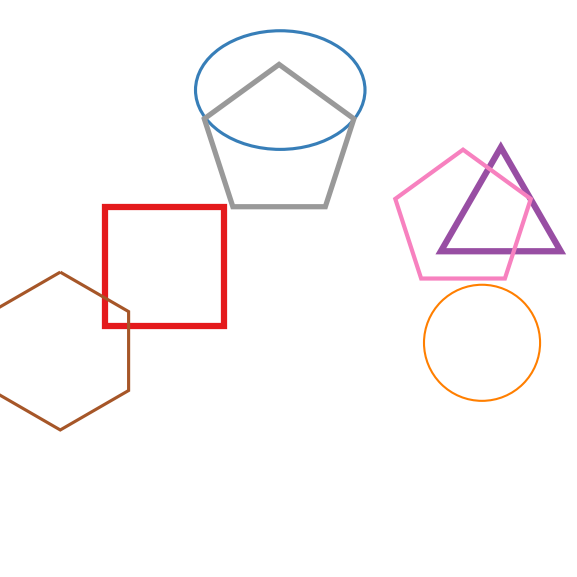[{"shape": "square", "thickness": 3, "radius": 0.52, "center": [0.284, 0.537]}, {"shape": "oval", "thickness": 1.5, "radius": 0.73, "center": [0.485, 0.843]}, {"shape": "triangle", "thickness": 3, "radius": 0.6, "center": [0.867, 0.624]}, {"shape": "circle", "thickness": 1, "radius": 0.5, "center": [0.835, 0.406]}, {"shape": "hexagon", "thickness": 1.5, "radius": 0.68, "center": [0.104, 0.391]}, {"shape": "pentagon", "thickness": 2, "radius": 0.62, "center": [0.802, 0.617]}, {"shape": "pentagon", "thickness": 2.5, "radius": 0.68, "center": [0.483, 0.751]}]